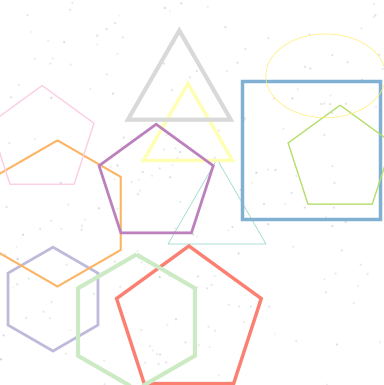[{"shape": "triangle", "thickness": 0.5, "radius": 0.73, "center": [0.564, 0.44]}, {"shape": "triangle", "thickness": 2.5, "radius": 0.67, "center": [0.488, 0.65]}, {"shape": "hexagon", "thickness": 2, "radius": 0.67, "center": [0.138, 0.223]}, {"shape": "pentagon", "thickness": 2.5, "radius": 0.99, "center": [0.491, 0.163]}, {"shape": "square", "thickness": 2.5, "radius": 0.89, "center": [0.808, 0.611]}, {"shape": "hexagon", "thickness": 1.5, "radius": 0.95, "center": [0.149, 0.446]}, {"shape": "pentagon", "thickness": 1, "radius": 0.71, "center": [0.883, 0.585]}, {"shape": "pentagon", "thickness": 1, "radius": 0.71, "center": [0.109, 0.636]}, {"shape": "triangle", "thickness": 3, "radius": 0.77, "center": [0.466, 0.766]}, {"shape": "pentagon", "thickness": 2, "radius": 0.78, "center": [0.406, 0.521]}, {"shape": "hexagon", "thickness": 3, "radius": 0.88, "center": [0.354, 0.164]}, {"shape": "oval", "thickness": 0.5, "radius": 0.78, "center": [0.846, 0.803]}]